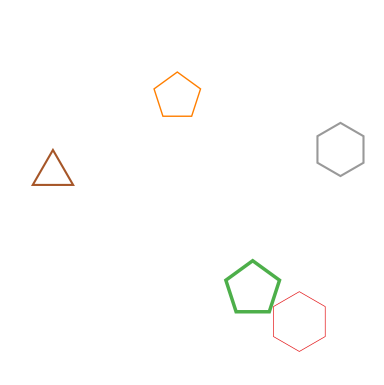[{"shape": "hexagon", "thickness": 0.5, "radius": 0.39, "center": [0.777, 0.165]}, {"shape": "pentagon", "thickness": 2.5, "radius": 0.37, "center": [0.656, 0.25]}, {"shape": "pentagon", "thickness": 1, "radius": 0.32, "center": [0.46, 0.749]}, {"shape": "triangle", "thickness": 1.5, "radius": 0.3, "center": [0.138, 0.55]}, {"shape": "hexagon", "thickness": 1.5, "radius": 0.35, "center": [0.884, 0.612]}]